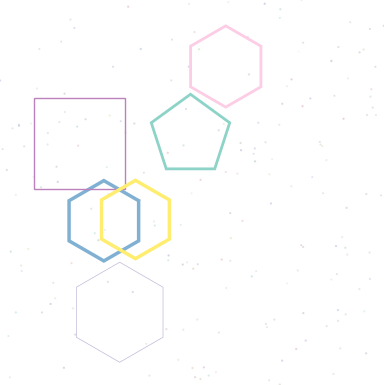[{"shape": "pentagon", "thickness": 2, "radius": 0.54, "center": [0.495, 0.648]}, {"shape": "hexagon", "thickness": 0.5, "radius": 0.65, "center": [0.311, 0.189]}, {"shape": "hexagon", "thickness": 2.5, "radius": 0.52, "center": [0.27, 0.427]}, {"shape": "hexagon", "thickness": 2, "radius": 0.53, "center": [0.586, 0.827]}, {"shape": "square", "thickness": 1, "radius": 0.59, "center": [0.207, 0.628]}, {"shape": "hexagon", "thickness": 2.5, "radius": 0.51, "center": [0.352, 0.43]}]